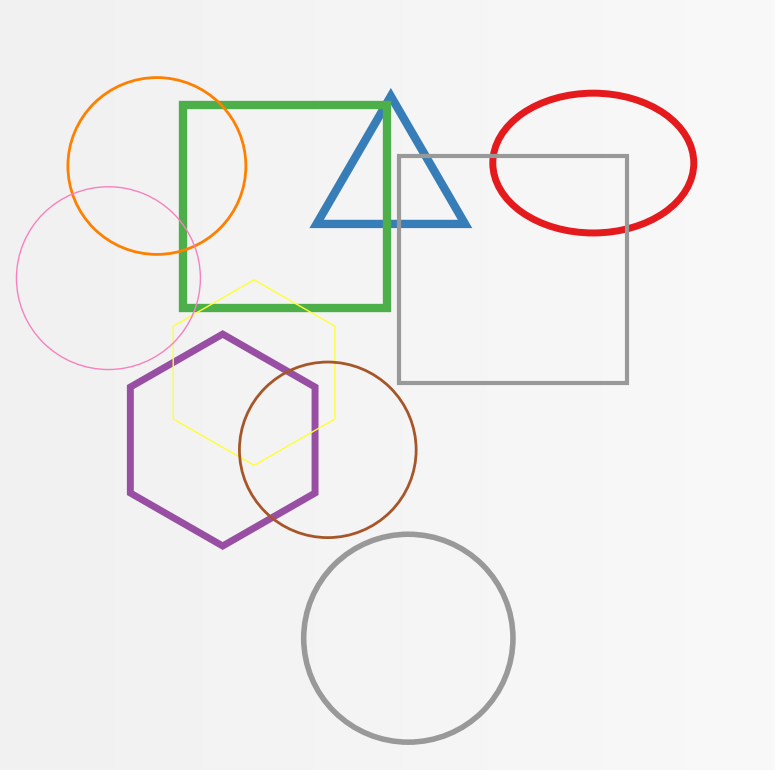[{"shape": "oval", "thickness": 2.5, "radius": 0.65, "center": [0.766, 0.788]}, {"shape": "triangle", "thickness": 3, "radius": 0.55, "center": [0.504, 0.764]}, {"shape": "square", "thickness": 3, "radius": 0.66, "center": [0.368, 0.732]}, {"shape": "hexagon", "thickness": 2.5, "radius": 0.69, "center": [0.287, 0.429]}, {"shape": "circle", "thickness": 1, "radius": 0.57, "center": [0.202, 0.784]}, {"shape": "hexagon", "thickness": 0.5, "radius": 0.6, "center": [0.328, 0.516]}, {"shape": "circle", "thickness": 1, "radius": 0.57, "center": [0.423, 0.416]}, {"shape": "circle", "thickness": 0.5, "radius": 0.59, "center": [0.14, 0.639]}, {"shape": "square", "thickness": 1.5, "radius": 0.74, "center": [0.662, 0.651]}, {"shape": "circle", "thickness": 2, "radius": 0.68, "center": [0.527, 0.171]}]